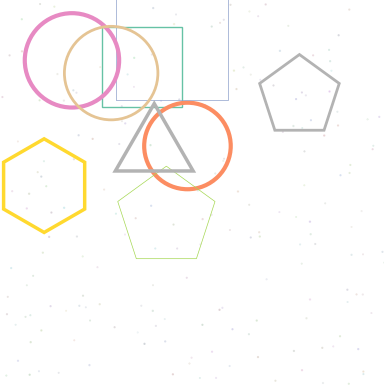[{"shape": "square", "thickness": 1, "radius": 0.52, "center": [0.369, 0.827]}, {"shape": "circle", "thickness": 3, "radius": 0.56, "center": [0.487, 0.621]}, {"shape": "square", "thickness": 0.5, "radius": 0.73, "center": [0.447, 0.887]}, {"shape": "circle", "thickness": 3, "radius": 0.61, "center": [0.187, 0.843]}, {"shape": "pentagon", "thickness": 0.5, "radius": 0.66, "center": [0.432, 0.436]}, {"shape": "hexagon", "thickness": 2.5, "radius": 0.61, "center": [0.115, 0.518]}, {"shape": "circle", "thickness": 2, "radius": 0.61, "center": [0.289, 0.81]}, {"shape": "pentagon", "thickness": 2, "radius": 0.54, "center": [0.778, 0.75]}, {"shape": "triangle", "thickness": 2.5, "radius": 0.58, "center": [0.401, 0.614]}]